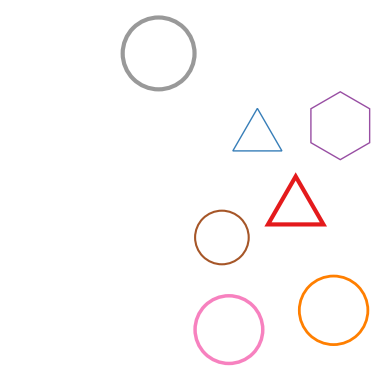[{"shape": "triangle", "thickness": 3, "radius": 0.42, "center": [0.768, 0.459]}, {"shape": "triangle", "thickness": 1, "radius": 0.37, "center": [0.669, 0.645]}, {"shape": "hexagon", "thickness": 1, "radius": 0.44, "center": [0.884, 0.673]}, {"shape": "circle", "thickness": 2, "radius": 0.45, "center": [0.866, 0.194]}, {"shape": "circle", "thickness": 1.5, "radius": 0.35, "center": [0.576, 0.383]}, {"shape": "circle", "thickness": 2.5, "radius": 0.44, "center": [0.595, 0.144]}, {"shape": "circle", "thickness": 3, "radius": 0.47, "center": [0.412, 0.861]}]